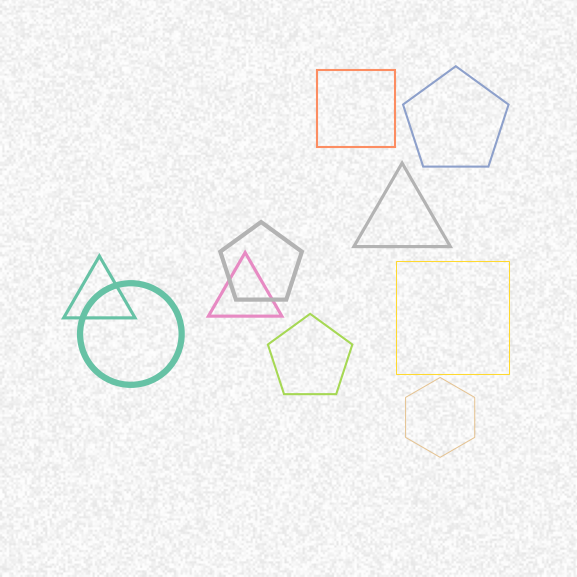[{"shape": "triangle", "thickness": 1.5, "radius": 0.36, "center": [0.172, 0.484]}, {"shape": "circle", "thickness": 3, "radius": 0.44, "center": [0.227, 0.421]}, {"shape": "square", "thickness": 1, "radius": 0.34, "center": [0.617, 0.812]}, {"shape": "pentagon", "thickness": 1, "radius": 0.48, "center": [0.789, 0.788]}, {"shape": "triangle", "thickness": 1.5, "radius": 0.37, "center": [0.424, 0.488]}, {"shape": "pentagon", "thickness": 1, "radius": 0.38, "center": [0.537, 0.379]}, {"shape": "square", "thickness": 0.5, "radius": 0.49, "center": [0.784, 0.449]}, {"shape": "hexagon", "thickness": 0.5, "radius": 0.35, "center": [0.762, 0.276]}, {"shape": "triangle", "thickness": 1.5, "radius": 0.48, "center": [0.696, 0.62]}, {"shape": "pentagon", "thickness": 2, "radius": 0.37, "center": [0.452, 0.54]}]